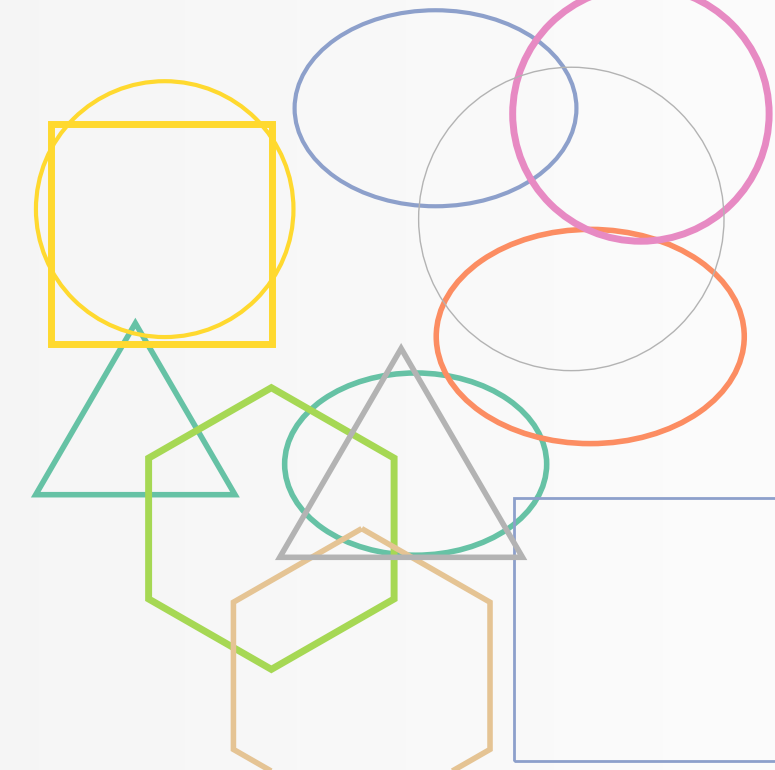[{"shape": "oval", "thickness": 2, "radius": 0.85, "center": [0.536, 0.397]}, {"shape": "triangle", "thickness": 2, "radius": 0.74, "center": [0.175, 0.432]}, {"shape": "oval", "thickness": 2, "radius": 0.99, "center": [0.762, 0.563]}, {"shape": "oval", "thickness": 1.5, "radius": 0.91, "center": [0.562, 0.859]}, {"shape": "square", "thickness": 1, "radius": 0.85, "center": [0.834, 0.183]}, {"shape": "circle", "thickness": 2.5, "radius": 0.83, "center": [0.827, 0.852]}, {"shape": "hexagon", "thickness": 2.5, "radius": 0.91, "center": [0.35, 0.314]}, {"shape": "square", "thickness": 2.5, "radius": 0.71, "center": [0.208, 0.696]}, {"shape": "circle", "thickness": 1.5, "radius": 0.83, "center": [0.213, 0.728]}, {"shape": "hexagon", "thickness": 2, "radius": 0.96, "center": [0.467, 0.122]}, {"shape": "circle", "thickness": 0.5, "radius": 0.99, "center": [0.737, 0.716]}, {"shape": "triangle", "thickness": 2, "radius": 0.9, "center": [0.518, 0.367]}]